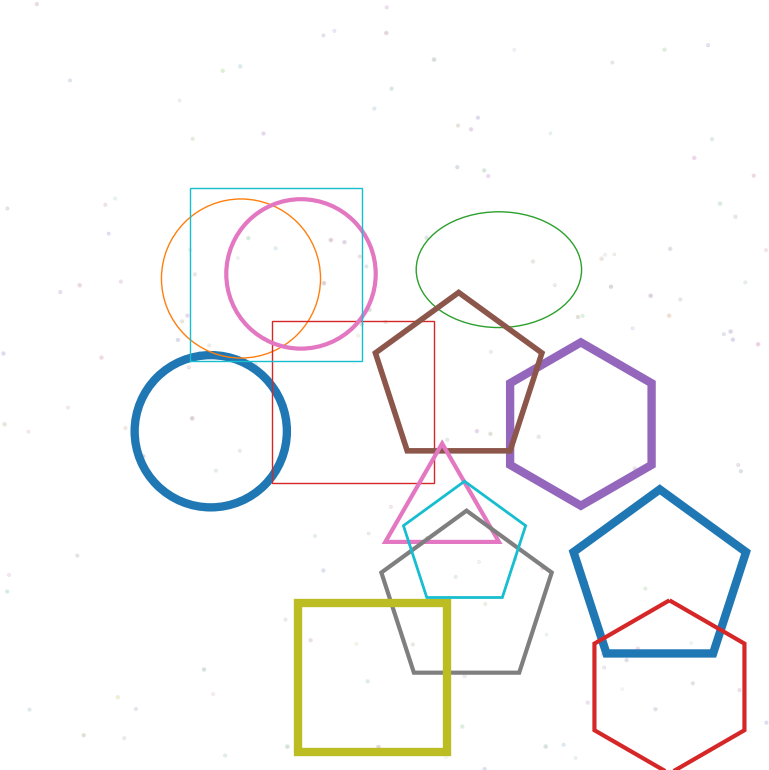[{"shape": "pentagon", "thickness": 3, "radius": 0.59, "center": [0.857, 0.247]}, {"shape": "circle", "thickness": 3, "radius": 0.49, "center": [0.274, 0.44]}, {"shape": "circle", "thickness": 0.5, "radius": 0.52, "center": [0.313, 0.638]}, {"shape": "oval", "thickness": 0.5, "radius": 0.54, "center": [0.648, 0.65]}, {"shape": "hexagon", "thickness": 1.5, "radius": 0.56, "center": [0.869, 0.108]}, {"shape": "square", "thickness": 0.5, "radius": 0.53, "center": [0.458, 0.478]}, {"shape": "hexagon", "thickness": 3, "radius": 0.53, "center": [0.754, 0.449]}, {"shape": "pentagon", "thickness": 2, "radius": 0.57, "center": [0.596, 0.506]}, {"shape": "circle", "thickness": 1.5, "radius": 0.49, "center": [0.391, 0.644]}, {"shape": "triangle", "thickness": 1.5, "radius": 0.43, "center": [0.574, 0.339]}, {"shape": "pentagon", "thickness": 1.5, "radius": 0.58, "center": [0.606, 0.22]}, {"shape": "square", "thickness": 3, "radius": 0.48, "center": [0.484, 0.12]}, {"shape": "square", "thickness": 0.5, "radius": 0.56, "center": [0.358, 0.643]}, {"shape": "pentagon", "thickness": 1, "radius": 0.42, "center": [0.603, 0.292]}]